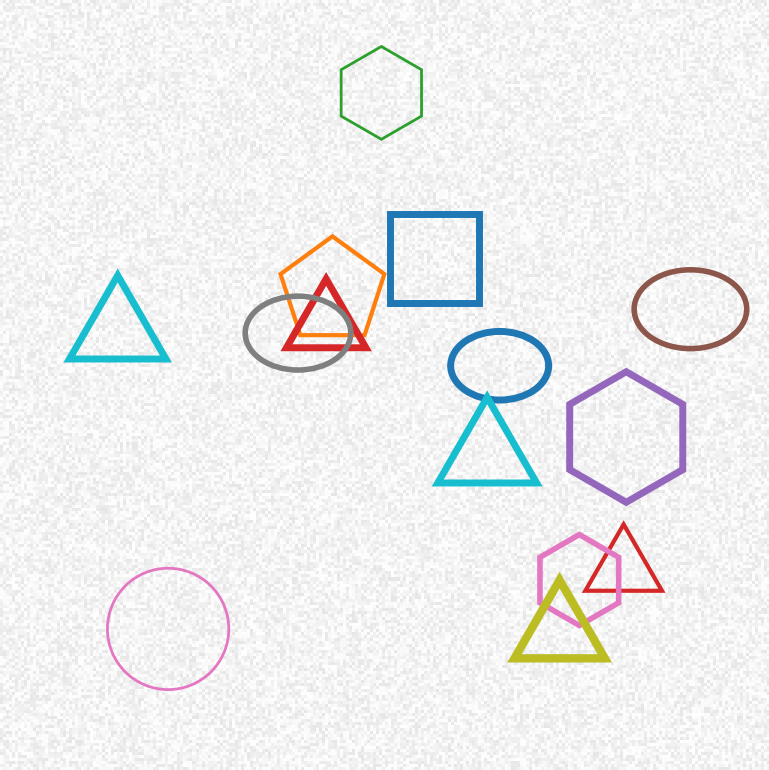[{"shape": "square", "thickness": 2.5, "radius": 0.29, "center": [0.564, 0.664]}, {"shape": "oval", "thickness": 2.5, "radius": 0.32, "center": [0.649, 0.525]}, {"shape": "pentagon", "thickness": 1.5, "radius": 0.35, "center": [0.432, 0.622]}, {"shape": "hexagon", "thickness": 1, "radius": 0.3, "center": [0.495, 0.879]}, {"shape": "triangle", "thickness": 1.5, "radius": 0.29, "center": [0.81, 0.262]}, {"shape": "triangle", "thickness": 2.5, "radius": 0.3, "center": [0.424, 0.578]}, {"shape": "hexagon", "thickness": 2.5, "radius": 0.42, "center": [0.813, 0.432]}, {"shape": "oval", "thickness": 2, "radius": 0.37, "center": [0.897, 0.598]}, {"shape": "circle", "thickness": 1, "radius": 0.39, "center": [0.218, 0.183]}, {"shape": "hexagon", "thickness": 2, "radius": 0.3, "center": [0.752, 0.247]}, {"shape": "oval", "thickness": 2, "radius": 0.34, "center": [0.387, 0.567]}, {"shape": "triangle", "thickness": 3, "radius": 0.34, "center": [0.727, 0.179]}, {"shape": "triangle", "thickness": 2.5, "radius": 0.37, "center": [0.633, 0.41]}, {"shape": "triangle", "thickness": 2.5, "radius": 0.36, "center": [0.153, 0.57]}]